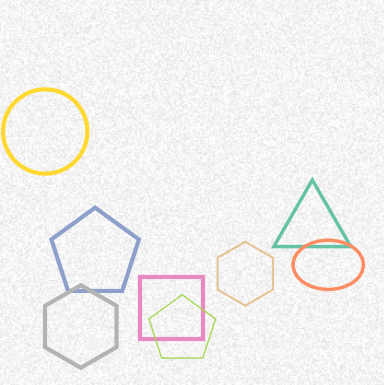[{"shape": "triangle", "thickness": 2.5, "radius": 0.58, "center": [0.811, 0.417]}, {"shape": "oval", "thickness": 2.5, "radius": 0.46, "center": [0.853, 0.312]}, {"shape": "pentagon", "thickness": 3, "radius": 0.6, "center": [0.247, 0.341]}, {"shape": "square", "thickness": 3, "radius": 0.4, "center": [0.445, 0.201]}, {"shape": "pentagon", "thickness": 1, "radius": 0.45, "center": [0.473, 0.143]}, {"shape": "circle", "thickness": 3, "radius": 0.55, "center": [0.117, 0.658]}, {"shape": "hexagon", "thickness": 1.5, "radius": 0.41, "center": [0.637, 0.289]}, {"shape": "hexagon", "thickness": 3, "radius": 0.54, "center": [0.21, 0.152]}]